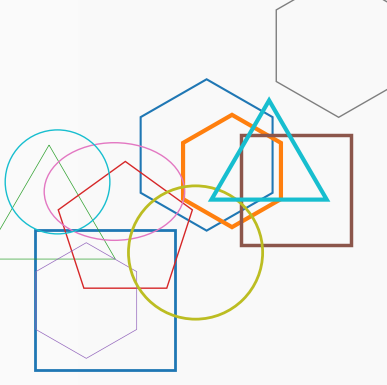[{"shape": "hexagon", "thickness": 1.5, "radius": 0.98, "center": [0.533, 0.598]}, {"shape": "square", "thickness": 2, "radius": 0.9, "center": [0.272, 0.221]}, {"shape": "hexagon", "thickness": 3, "radius": 0.73, "center": [0.599, 0.556]}, {"shape": "triangle", "thickness": 0.5, "radius": 0.99, "center": [0.127, 0.426]}, {"shape": "pentagon", "thickness": 1, "radius": 0.91, "center": [0.323, 0.399]}, {"shape": "hexagon", "thickness": 0.5, "radius": 0.75, "center": [0.223, 0.219]}, {"shape": "square", "thickness": 2.5, "radius": 0.71, "center": [0.764, 0.508]}, {"shape": "oval", "thickness": 1, "radius": 0.91, "center": [0.295, 0.503]}, {"shape": "hexagon", "thickness": 1, "radius": 0.93, "center": [0.874, 0.881]}, {"shape": "circle", "thickness": 2, "radius": 0.87, "center": [0.505, 0.344]}, {"shape": "circle", "thickness": 1, "radius": 0.68, "center": [0.148, 0.528]}, {"shape": "triangle", "thickness": 3, "radius": 0.86, "center": [0.694, 0.567]}]